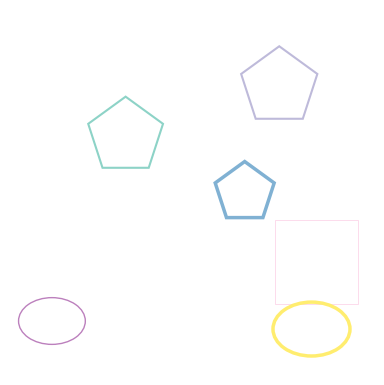[{"shape": "pentagon", "thickness": 1.5, "radius": 0.51, "center": [0.326, 0.647]}, {"shape": "pentagon", "thickness": 1.5, "radius": 0.52, "center": [0.725, 0.776]}, {"shape": "pentagon", "thickness": 2.5, "radius": 0.4, "center": [0.636, 0.5]}, {"shape": "square", "thickness": 0.5, "radius": 0.54, "center": [0.822, 0.319]}, {"shape": "oval", "thickness": 1, "radius": 0.43, "center": [0.135, 0.166]}, {"shape": "oval", "thickness": 2.5, "radius": 0.5, "center": [0.809, 0.145]}]